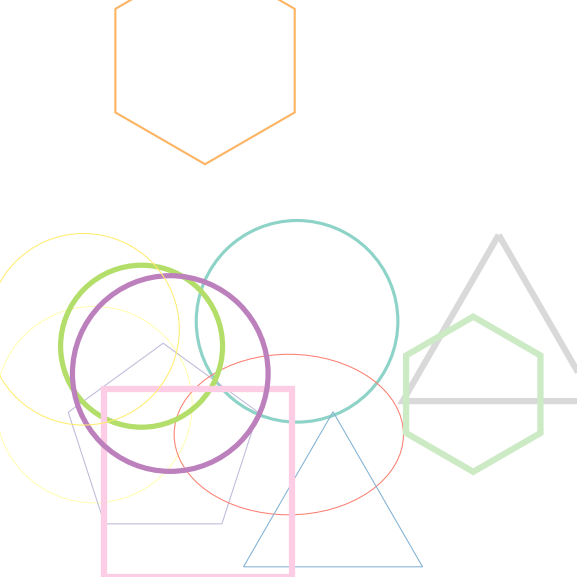[{"shape": "circle", "thickness": 1.5, "radius": 0.87, "center": [0.514, 0.443]}, {"shape": "circle", "thickness": 0.5, "radius": 0.85, "center": [0.163, 0.299]}, {"shape": "pentagon", "thickness": 0.5, "radius": 0.86, "center": [0.283, 0.232]}, {"shape": "oval", "thickness": 0.5, "radius": 0.99, "center": [0.5, 0.247]}, {"shape": "triangle", "thickness": 0.5, "radius": 0.89, "center": [0.577, 0.107]}, {"shape": "hexagon", "thickness": 1, "radius": 0.9, "center": [0.355, 0.894]}, {"shape": "circle", "thickness": 2.5, "radius": 0.7, "center": [0.245, 0.4]}, {"shape": "square", "thickness": 3, "radius": 0.81, "center": [0.343, 0.163]}, {"shape": "triangle", "thickness": 3, "radius": 0.96, "center": [0.864, 0.4]}, {"shape": "circle", "thickness": 2.5, "radius": 0.85, "center": [0.295, 0.352]}, {"shape": "hexagon", "thickness": 3, "radius": 0.67, "center": [0.82, 0.316]}, {"shape": "circle", "thickness": 0.5, "radius": 0.83, "center": [0.145, 0.429]}]